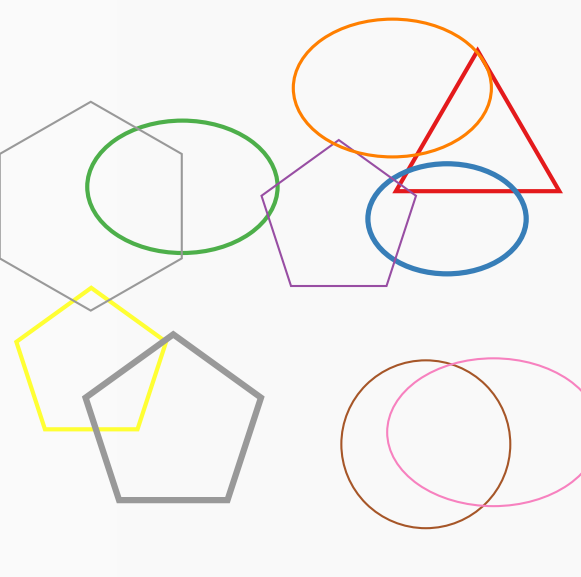[{"shape": "triangle", "thickness": 2, "radius": 0.81, "center": [0.822, 0.749]}, {"shape": "oval", "thickness": 2.5, "radius": 0.68, "center": [0.769, 0.62]}, {"shape": "oval", "thickness": 2, "radius": 0.82, "center": [0.314, 0.676]}, {"shape": "pentagon", "thickness": 1, "radius": 0.7, "center": [0.583, 0.617]}, {"shape": "oval", "thickness": 1.5, "radius": 0.85, "center": [0.675, 0.847]}, {"shape": "pentagon", "thickness": 2, "radius": 0.68, "center": [0.157, 0.365]}, {"shape": "circle", "thickness": 1, "radius": 0.73, "center": [0.733, 0.23]}, {"shape": "oval", "thickness": 1, "radius": 0.91, "center": [0.849, 0.251]}, {"shape": "hexagon", "thickness": 1, "radius": 0.9, "center": [0.156, 0.642]}, {"shape": "pentagon", "thickness": 3, "radius": 0.79, "center": [0.298, 0.261]}]